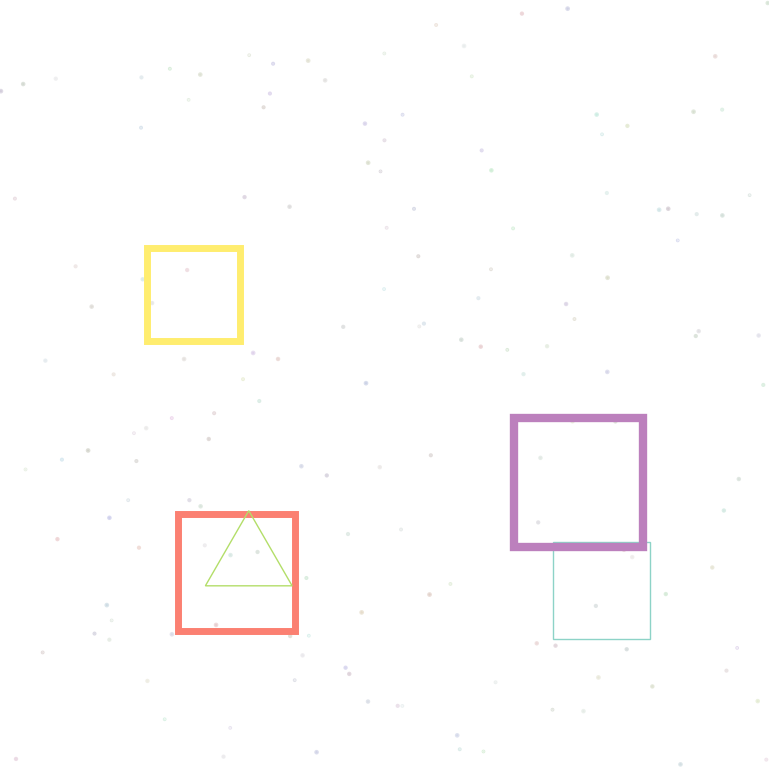[{"shape": "square", "thickness": 0.5, "radius": 0.31, "center": [0.781, 0.233]}, {"shape": "square", "thickness": 2.5, "radius": 0.38, "center": [0.307, 0.256]}, {"shape": "triangle", "thickness": 0.5, "radius": 0.33, "center": [0.323, 0.272]}, {"shape": "square", "thickness": 3, "radius": 0.42, "center": [0.751, 0.373]}, {"shape": "square", "thickness": 2.5, "radius": 0.3, "center": [0.251, 0.618]}]